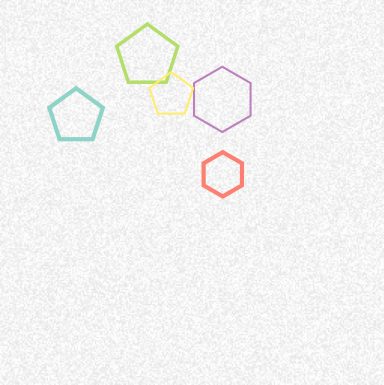[{"shape": "pentagon", "thickness": 3, "radius": 0.37, "center": [0.198, 0.698]}, {"shape": "hexagon", "thickness": 3, "radius": 0.29, "center": [0.579, 0.547]}, {"shape": "pentagon", "thickness": 2.5, "radius": 0.42, "center": [0.383, 0.854]}, {"shape": "hexagon", "thickness": 1.5, "radius": 0.42, "center": [0.577, 0.742]}, {"shape": "pentagon", "thickness": 1.5, "radius": 0.3, "center": [0.445, 0.753]}]